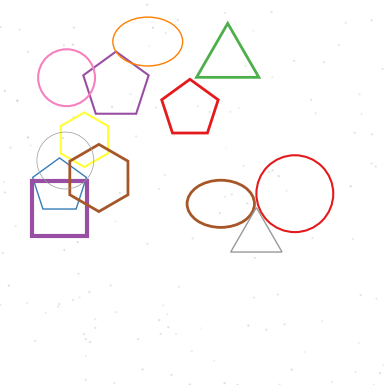[{"shape": "circle", "thickness": 1.5, "radius": 0.5, "center": [0.766, 0.497]}, {"shape": "pentagon", "thickness": 2, "radius": 0.39, "center": [0.493, 0.717]}, {"shape": "pentagon", "thickness": 1, "radius": 0.37, "center": [0.155, 0.516]}, {"shape": "triangle", "thickness": 2, "radius": 0.47, "center": [0.591, 0.846]}, {"shape": "pentagon", "thickness": 1.5, "radius": 0.45, "center": [0.301, 0.777]}, {"shape": "square", "thickness": 3, "radius": 0.36, "center": [0.155, 0.459]}, {"shape": "oval", "thickness": 1, "radius": 0.45, "center": [0.384, 0.892]}, {"shape": "hexagon", "thickness": 1.5, "radius": 0.35, "center": [0.219, 0.637]}, {"shape": "oval", "thickness": 2, "radius": 0.44, "center": [0.573, 0.471]}, {"shape": "hexagon", "thickness": 2, "radius": 0.44, "center": [0.257, 0.538]}, {"shape": "circle", "thickness": 1.5, "radius": 0.37, "center": [0.173, 0.798]}, {"shape": "triangle", "thickness": 1, "radius": 0.39, "center": [0.666, 0.384]}, {"shape": "circle", "thickness": 0.5, "radius": 0.37, "center": [0.17, 0.583]}]